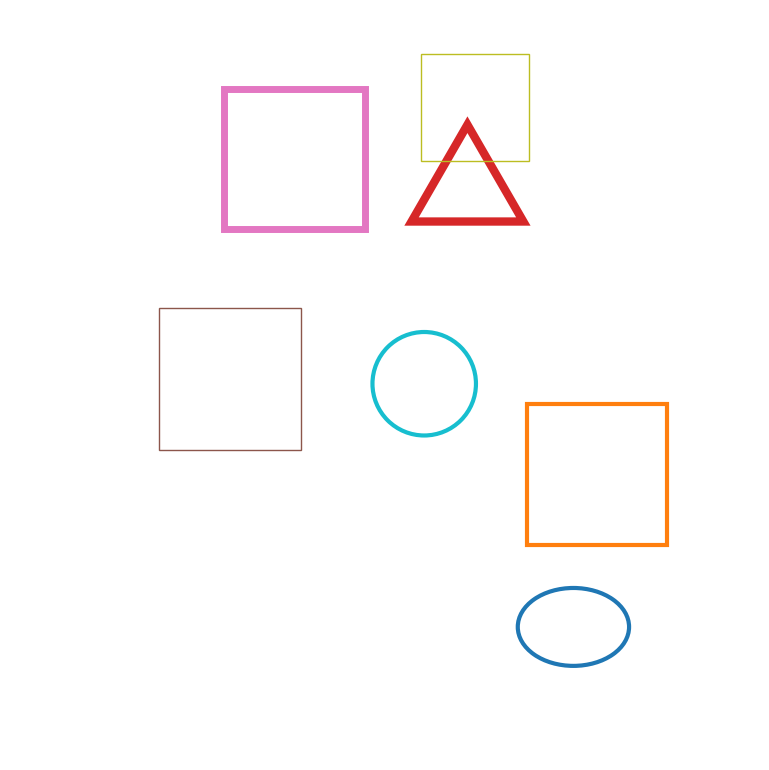[{"shape": "oval", "thickness": 1.5, "radius": 0.36, "center": [0.745, 0.186]}, {"shape": "square", "thickness": 1.5, "radius": 0.46, "center": [0.776, 0.384]}, {"shape": "triangle", "thickness": 3, "radius": 0.42, "center": [0.607, 0.754]}, {"shape": "square", "thickness": 0.5, "radius": 0.46, "center": [0.299, 0.508]}, {"shape": "square", "thickness": 2.5, "radius": 0.46, "center": [0.382, 0.794]}, {"shape": "square", "thickness": 0.5, "radius": 0.35, "center": [0.617, 0.86]}, {"shape": "circle", "thickness": 1.5, "radius": 0.34, "center": [0.551, 0.502]}]